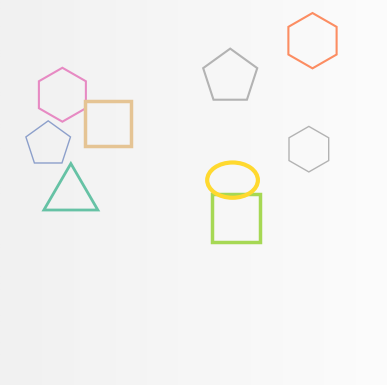[{"shape": "triangle", "thickness": 2, "radius": 0.4, "center": [0.183, 0.495]}, {"shape": "hexagon", "thickness": 1.5, "radius": 0.36, "center": [0.806, 0.894]}, {"shape": "pentagon", "thickness": 1, "radius": 0.3, "center": [0.124, 0.626]}, {"shape": "hexagon", "thickness": 1.5, "radius": 0.35, "center": [0.161, 0.754]}, {"shape": "square", "thickness": 2.5, "radius": 0.31, "center": [0.61, 0.434]}, {"shape": "oval", "thickness": 3, "radius": 0.33, "center": [0.6, 0.532]}, {"shape": "square", "thickness": 2.5, "radius": 0.29, "center": [0.279, 0.68]}, {"shape": "hexagon", "thickness": 1, "radius": 0.3, "center": [0.797, 0.613]}, {"shape": "pentagon", "thickness": 1.5, "radius": 0.37, "center": [0.594, 0.8]}]